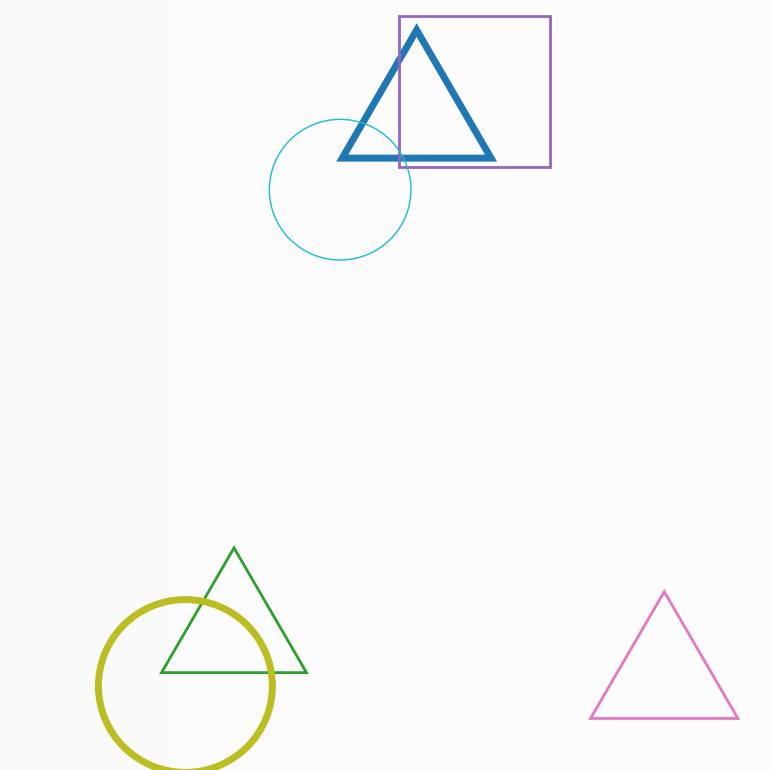[{"shape": "triangle", "thickness": 2.5, "radius": 0.55, "center": [0.538, 0.85]}, {"shape": "triangle", "thickness": 1, "radius": 0.54, "center": [0.302, 0.18]}, {"shape": "square", "thickness": 1, "radius": 0.49, "center": [0.612, 0.881]}, {"shape": "triangle", "thickness": 1, "radius": 0.55, "center": [0.857, 0.122]}, {"shape": "circle", "thickness": 2.5, "radius": 0.56, "center": [0.239, 0.109]}, {"shape": "circle", "thickness": 0.5, "radius": 0.46, "center": [0.439, 0.754]}]